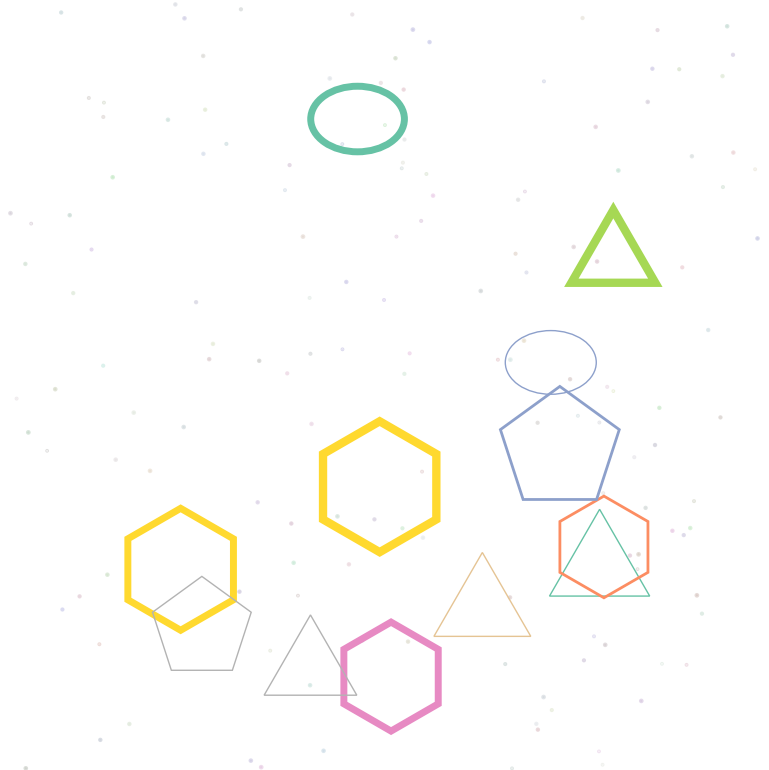[{"shape": "oval", "thickness": 2.5, "radius": 0.3, "center": [0.464, 0.845]}, {"shape": "triangle", "thickness": 0.5, "radius": 0.38, "center": [0.779, 0.263]}, {"shape": "hexagon", "thickness": 1, "radius": 0.33, "center": [0.784, 0.29]}, {"shape": "pentagon", "thickness": 1, "radius": 0.41, "center": [0.727, 0.417]}, {"shape": "oval", "thickness": 0.5, "radius": 0.3, "center": [0.715, 0.529]}, {"shape": "hexagon", "thickness": 2.5, "radius": 0.35, "center": [0.508, 0.121]}, {"shape": "triangle", "thickness": 3, "radius": 0.31, "center": [0.797, 0.664]}, {"shape": "hexagon", "thickness": 3, "radius": 0.42, "center": [0.493, 0.368]}, {"shape": "hexagon", "thickness": 2.5, "radius": 0.4, "center": [0.235, 0.261]}, {"shape": "triangle", "thickness": 0.5, "radius": 0.36, "center": [0.626, 0.21]}, {"shape": "triangle", "thickness": 0.5, "radius": 0.35, "center": [0.403, 0.132]}, {"shape": "pentagon", "thickness": 0.5, "radius": 0.34, "center": [0.262, 0.184]}]